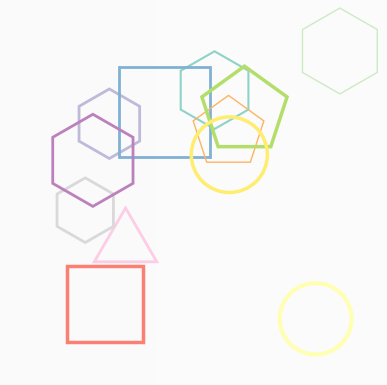[{"shape": "hexagon", "thickness": 1.5, "radius": 0.5, "center": [0.554, 0.766]}, {"shape": "circle", "thickness": 3, "radius": 0.46, "center": [0.815, 0.172]}, {"shape": "hexagon", "thickness": 2, "radius": 0.45, "center": [0.282, 0.679]}, {"shape": "square", "thickness": 2.5, "radius": 0.49, "center": [0.272, 0.211]}, {"shape": "square", "thickness": 2, "radius": 0.58, "center": [0.425, 0.709]}, {"shape": "pentagon", "thickness": 1, "radius": 0.48, "center": [0.59, 0.656]}, {"shape": "pentagon", "thickness": 2.5, "radius": 0.58, "center": [0.631, 0.713]}, {"shape": "triangle", "thickness": 2, "radius": 0.47, "center": [0.324, 0.367]}, {"shape": "hexagon", "thickness": 2, "radius": 0.42, "center": [0.22, 0.454]}, {"shape": "hexagon", "thickness": 2, "radius": 0.6, "center": [0.24, 0.584]}, {"shape": "hexagon", "thickness": 1, "radius": 0.56, "center": [0.877, 0.868]}, {"shape": "circle", "thickness": 2.5, "radius": 0.49, "center": [0.592, 0.598]}]